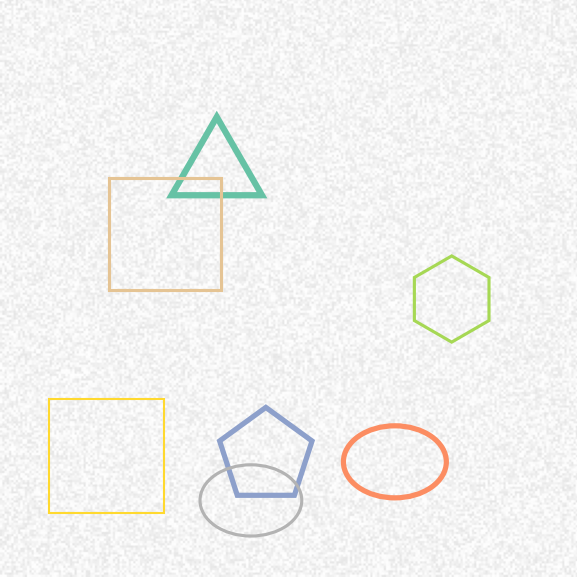[{"shape": "triangle", "thickness": 3, "radius": 0.45, "center": [0.375, 0.706]}, {"shape": "oval", "thickness": 2.5, "radius": 0.45, "center": [0.684, 0.199]}, {"shape": "pentagon", "thickness": 2.5, "radius": 0.42, "center": [0.46, 0.21]}, {"shape": "hexagon", "thickness": 1.5, "radius": 0.37, "center": [0.782, 0.481]}, {"shape": "square", "thickness": 1, "radius": 0.5, "center": [0.184, 0.21]}, {"shape": "square", "thickness": 1.5, "radius": 0.48, "center": [0.286, 0.594]}, {"shape": "oval", "thickness": 1.5, "radius": 0.44, "center": [0.434, 0.133]}]